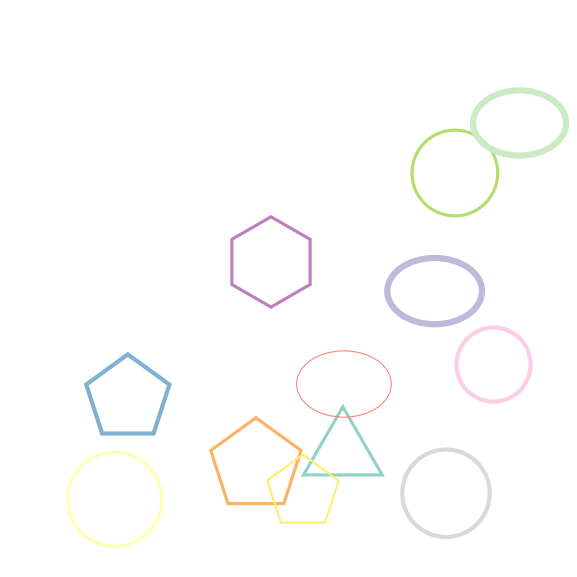[{"shape": "triangle", "thickness": 1.5, "radius": 0.39, "center": [0.594, 0.216]}, {"shape": "circle", "thickness": 1.5, "radius": 0.41, "center": [0.199, 0.135]}, {"shape": "oval", "thickness": 3, "radius": 0.41, "center": [0.753, 0.495]}, {"shape": "oval", "thickness": 0.5, "radius": 0.41, "center": [0.596, 0.334]}, {"shape": "pentagon", "thickness": 2, "radius": 0.38, "center": [0.221, 0.31]}, {"shape": "pentagon", "thickness": 1.5, "radius": 0.41, "center": [0.443, 0.194]}, {"shape": "circle", "thickness": 1.5, "radius": 0.37, "center": [0.788, 0.7]}, {"shape": "circle", "thickness": 2, "radius": 0.32, "center": [0.855, 0.368]}, {"shape": "circle", "thickness": 2, "radius": 0.38, "center": [0.772, 0.145]}, {"shape": "hexagon", "thickness": 1.5, "radius": 0.39, "center": [0.469, 0.546]}, {"shape": "oval", "thickness": 3, "radius": 0.4, "center": [0.9, 0.786]}, {"shape": "pentagon", "thickness": 1, "radius": 0.33, "center": [0.525, 0.147]}]